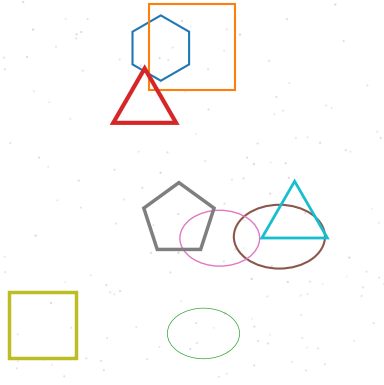[{"shape": "hexagon", "thickness": 1.5, "radius": 0.42, "center": [0.418, 0.875]}, {"shape": "square", "thickness": 1.5, "radius": 0.56, "center": [0.498, 0.879]}, {"shape": "oval", "thickness": 0.5, "radius": 0.47, "center": [0.529, 0.134]}, {"shape": "triangle", "thickness": 3, "radius": 0.47, "center": [0.376, 0.728]}, {"shape": "oval", "thickness": 1.5, "radius": 0.59, "center": [0.726, 0.385]}, {"shape": "oval", "thickness": 1, "radius": 0.52, "center": [0.571, 0.381]}, {"shape": "pentagon", "thickness": 2.5, "radius": 0.48, "center": [0.465, 0.43]}, {"shape": "square", "thickness": 2.5, "radius": 0.43, "center": [0.11, 0.156]}, {"shape": "triangle", "thickness": 2, "radius": 0.49, "center": [0.765, 0.431]}]